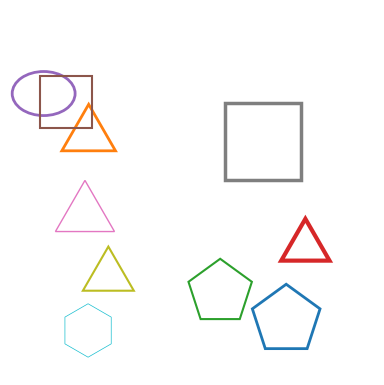[{"shape": "pentagon", "thickness": 2, "radius": 0.46, "center": [0.743, 0.169]}, {"shape": "triangle", "thickness": 2, "radius": 0.4, "center": [0.23, 0.649]}, {"shape": "pentagon", "thickness": 1.5, "radius": 0.43, "center": [0.572, 0.241]}, {"shape": "triangle", "thickness": 3, "radius": 0.36, "center": [0.793, 0.359]}, {"shape": "oval", "thickness": 2, "radius": 0.41, "center": [0.113, 0.757]}, {"shape": "square", "thickness": 1.5, "radius": 0.34, "center": [0.172, 0.736]}, {"shape": "triangle", "thickness": 1, "radius": 0.44, "center": [0.221, 0.443]}, {"shape": "square", "thickness": 2.5, "radius": 0.5, "center": [0.683, 0.633]}, {"shape": "triangle", "thickness": 1.5, "radius": 0.38, "center": [0.281, 0.283]}, {"shape": "hexagon", "thickness": 0.5, "radius": 0.35, "center": [0.229, 0.142]}]